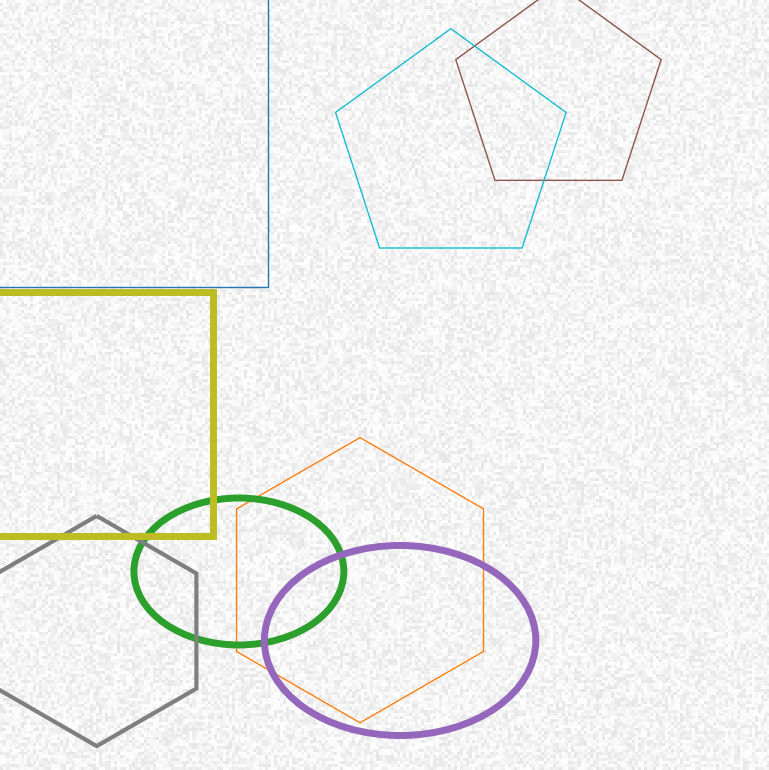[{"shape": "square", "thickness": 0.5, "radius": 0.95, "center": [0.158, 0.818]}, {"shape": "hexagon", "thickness": 0.5, "radius": 0.93, "center": [0.468, 0.247]}, {"shape": "oval", "thickness": 2.5, "radius": 0.68, "center": [0.31, 0.258]}, {"shape": "oval", "thickness": 2.5, "radius": 0.88, "center": [0.52, 0.168]}, {"shape": "pentagon", "thickness": 0.5, "radius": 0.7, "center": [0.725, 0.879]}, {"shape": "hexagon", "thickness": 1.5, "radius": 0.75, "center": [0.126, 0.181]}, {"shape": "square", "thickness": 2.5, "radius": 0.79, "center": [0.118, 0.462]}, {"shape": "pentagon", "thickness": 0.5, "radius": 0.79, "center": [0.585, 0.805]}]